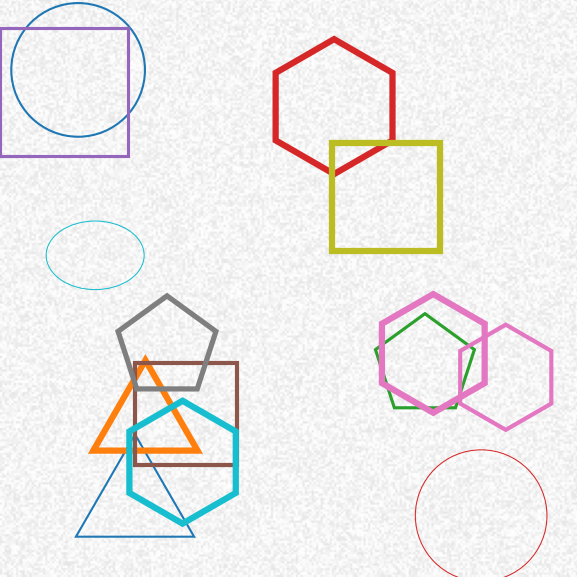[{"shape": "triangle", "thickness": 1, "radius": 0.59, "center": [0.234, 0.129]}, {"shape": "circle", "thickness": 1, "radius": 0.58, "center": [0.135, 0.878]}, {"shape": "triangle", "thickness": 3, "radius": 0.52, "center": [0.252, 0.271]}, {"shape": "pentagon", "thickness": 1.5, "radius": 0.45, "center": [0.736, 0.366]}, {"shape": "circle", "thickness": 0.5, "radius": 0.57, "center": [0.833, 0.106]}, {"shape": "hexagon", "thickness": 3, "radius": 0.58, "center": [0.578, 0.815]}, {"shape": "square", "thickness": 1.5, "radius": 0.55, "center": [0.111, 0.84]}, {"shape": "square", "thickness": 2, "radius": 0.44, "center": [0.322, 0.282]}, {"shape": "hexagon", "thickness": 2, "radius": 0.46, "center": [0.876, 0.346]}, {"shape": "hexagon", "thickness": 3, "radius": 0.51, "center": [0.75, 0.387]}, {"shape": "pentagon", "thickness": 2.5, "radius": 0.45, "center": [0.289, 0.398]}, {"shape": "square", "thickness": 3, "radius": 0.47, "center": [0.668, 0.658]}, {"shape": "hexagon", "thickness": 3, "radius": 0.53, "center": [0.316, 0.199]}, {"shape": "oval", "thickness": 0.5, "radius": 0.42, "center": [0.165, 0.557]}]